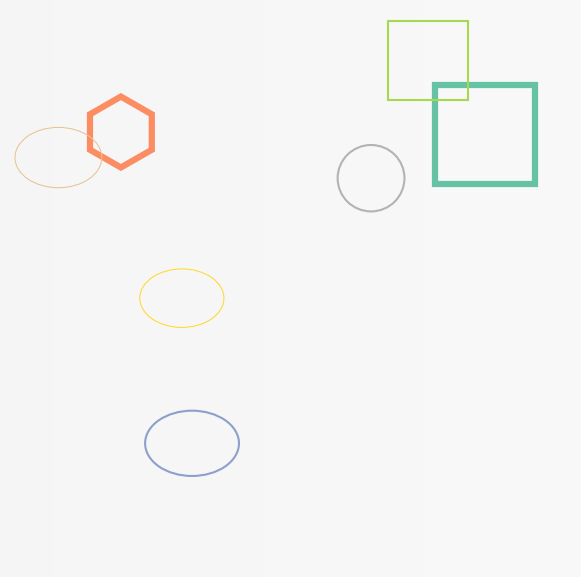[{"shape": "square", "thickness": 3, "radius": 0.43, "center": [0.835, 0.766]}, {"shape": "hexagon", "thickness": 3, "radius": 0.31, "center": [0.208, 0.771]}, {"shape": "oval", "thickness": 1, "radius": 0.4, "center": [0.33, 0.231]}, {"shape": "square", "thickness": 1, "radius": 0.34, "center": [0.736, 0.895]}, {"shape": "oval", "thickness": 0.5, "radius": 0.36, "center": [0.313, 0.483]}, {"shape": "oval", "thickness": 0.5, "radius": 0.37, "center": [0.1, 0.726]}, {"shape": "circle", "thickness": 1, "radius": 0.29, "center": [0.638, 0.691]}]